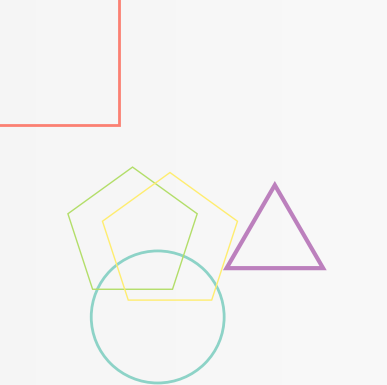[{"shape": "circle", "thickness": 2, "radius": 0.86, "center": [0.407, 0.177]}, {"shape": "square", "thickness": 2, "radius": 0.85, "center": [0.137, 0.845]}, {"shape": "pentagon", "thickness": 1, "radius": 0.88, "center": [0.342, 0.391]}, {"shape": "triangle", "thickness": 3, "radius": 0.72, "center": [0.709, 0.375]}, {"shape": "pentagon", "thickness": 1, "radius": 0.92, "center": [0.439, 0.369]}]